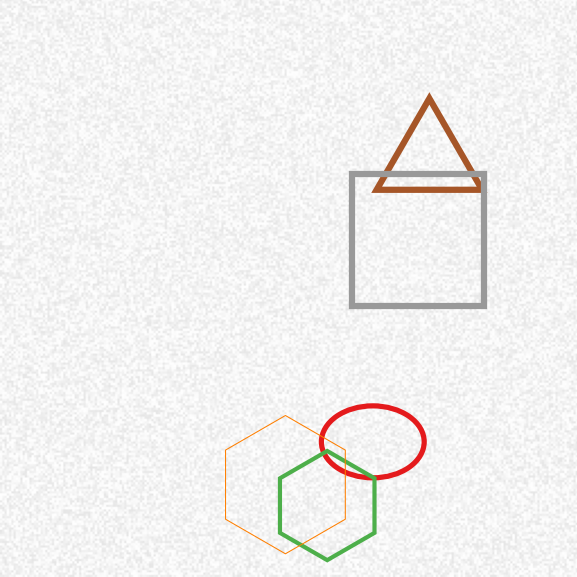[{"shape": "oval", "thickness": 2.5, "radius": 0.45, "center": [0.646, 0.234]}, {"shape": "hexagon", "thickness": 2, "radius": 0.47, "center": [0.567, 0.124]}, {"shape": "hexagon", "thickness": 0.5, "radius": 0.6, "center": [0.494, 0.16]}, {"shape": "triangle", "thickness": 3, "radius": 0.53, "center": [0.744, 0.723]}, {"shape": "square", "thickness": 3, "radius": 0.57, "center": [0.724, 0.584]}]